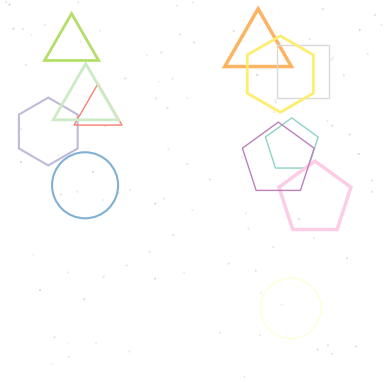[{"shape": "pentagon", "thickness": 1, "radius": 0.36, "center": [0.758, 0.622]}, {"shape": "circle", "thickness": 0.5, "radius": 0.39, "center": [0.755, 0.199]}, {"shape": "hexagon", "thickness": 1.5, "radius": 0.44, "center": [0.125, 0.658]}, {"shape": "triangle", "thickness": 1, "radius": 0.36, "center": [0.255, 0.711]}, {"shape": "circle", "thickness": 1.5, "radius": 0.43, "center": [0.221, 0.519]}, {"shape": "triangle", "thickness": 2.5, "radius": 0.5, "center": [0.67, 0.877]}, {"shape": "triangle", "thickness": 2, "radius": 0.41, "center": [0.186, 0.884]}, {"shape": "pentagon", "thickness": 2.5, "radius": 0.49, "center": [0.818, 0.483]}, {"shape": "square", "thickness": 1, "radius": 0.34, "center": [0.787, 0.815]}, {"shape": "pentagon", "thickness": 1, "radius": 0.49, "center": [0.723, 0.585]}, {"shape": "triangle", "thickness": 2, "radius": 0.49, "center": [0.223, 0.738]}, {"shape": "hexagon", "thickness": 2, "radius": 0.5, "center": [0.728, 0.808]}]